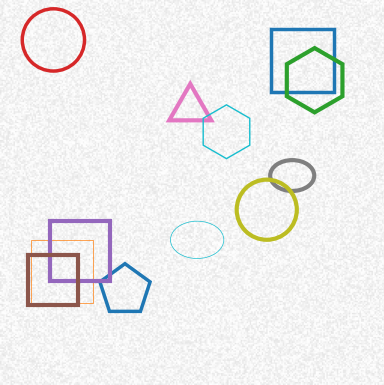[{"shape": "pentagon", "thickness": 2.5, "radius": 0.34, "center": [0.325, 0.247]}, {"shape": "square", "thickness": 2.5, "radius": 0.41, "center": [0.787, 0.842]}, {"shape": "square", "thickness": 0.5, "radius": 0.41, "center": [0.161, 0.294]}, {"shape": "hexagon", "thickness": 3, "radius": 0.42, "center": [0.817, 0.792]}, {"shape": "circle", "thickness": 2.5, "radius": 0.4, "center": [0.139, 0.896]}, {"shape": "square", "thickness": 3, "radius": 0.39, "center": [0.207, 0.348]}, {"shape": "square", "thickness": 3, "radius": 0.33, "center": [0.138, 0.273]}, {"shape": "triangle", "thickness": 3, "radius": 0.32, "center": [0.494, 0.719]}, {"shape": "oval", "thickness": 3, "radius": 0.29, "center": [0.759, 0.544]}, {"shape": "circle", "thickness": 3, "radius": 0.39, "center": [0.693, 0.455]}, {"shape": "oval", "thickness": 0.5, "radius": 0.35, "center": [0.512, 0.377]}, {"shape": "hexagon", "thickness": 1, "radius": 0.35, "center": [0.588, 0.658]}]